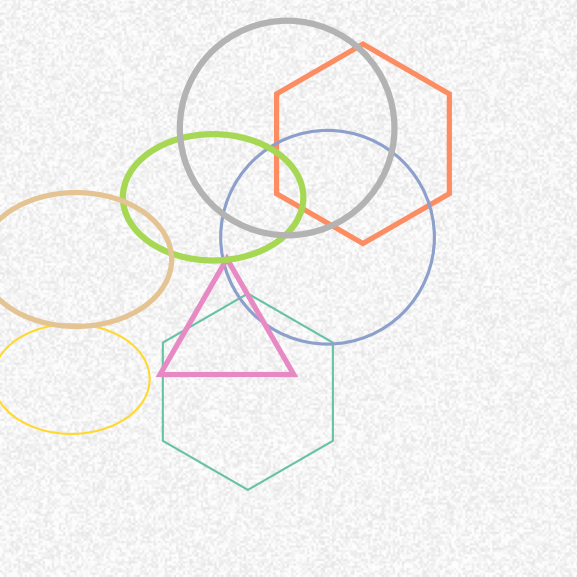[{"shape": "hexagon", "thickness": 1, "radius": 0.85, "center": [0.429, 0.321]}, {"shape": "hexagon", "thickness": 2.5, "radius": 0.86, "center": [0.628, 0.75]}, {"shape": "circle", "thickness": 1.5, "radius": 0.93, "center": [0.567, 0.588]}, {"shape": "triangle", "thickness": 2.5, "radius": 0.67, "center": [0.393, 0.417]}, {"shape": "oval", "thickness": 3, "radius": 0.78, "center": [0.369, 0.657]}, {"shape": "oval", "thickness": 1, "radius": 0.68, "center": [0.123, 0.343]}, {"shape": "oval", "thickness": 2.5, "radius": 0.83, "center": [0.132, 0.55]}, {"shape": "circle", "thickness": 3, "radius": 0.93, "center": [0.497, 0.777]}]